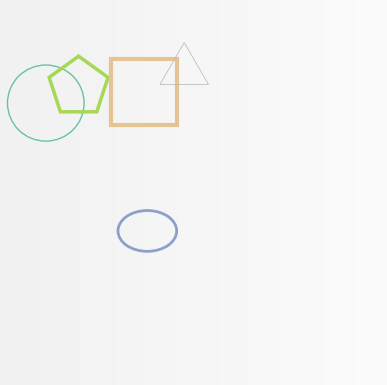[{"shape": "circle", "thickness": 1, "radius": 0.49, "center": [0.118, 0.732]}, {"shape": "oval", "thickness": 2, "radius": 0.38, "center": [0.38, 0.4]}, {"shape": "pentagon", "thickness": 2.5, "radius": 0.4, "center": [0.203, 0.774]}, {"shape": "square", "thickness": 3, "radius": 0.42, "center": [0.372, 0.761]}, {"shape": "triangle", "thickness": 0.5, "radius": 0.36, "center": [0.475, 0.817]}]